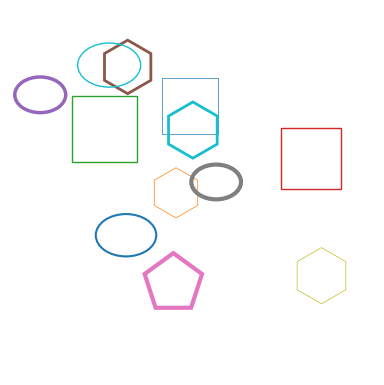[{"shape": "oval", "thickness": 1.5, "radius": 0.39, "center": [0.327, 0.389]}, {"shape": "square", "thickness": 0.5, "radius": 0.36, "center": [0.493, 0.725]}, {"shape": "hexagon", "thickness": 0.5, "radius": 0.33, "center": [0.457, 0.499]}, {"shape": "square", "thickness": 1, "radius": 0.42, "center": [0.272, 0.665]}, {"shape": "square", "thickness": 1, "radius": 0.39, "center": [0.808, 0.588]}, {"shape": "oval", "thickness": 2.5, "radius": 0.33, "center": [0.105, 0.754]}, {"shape": "hexagon", "thickness": 2, "radius": 0.35, "center": [0.332, 0.826]}, {"shape": "pentagon", "thickness": 3, "radius": 0.39, "center": [0.45, 0.264]}, {"shape": "oval", "thickness": 3, "radius": 0.32, "center": [0.561, 0.527]}, {"shape": "hexagon", "thickness": 0.5, "radius": 0.36, "center": [0.835, 0.284]}, {"shape": "oval", "thickness": 1, "radius": 0.41, "center": [0.284, 0.831]}, {"shape": "hexagon", "thickness": 2, "radius": 0.36, "center": [0.501, 0.662]}]